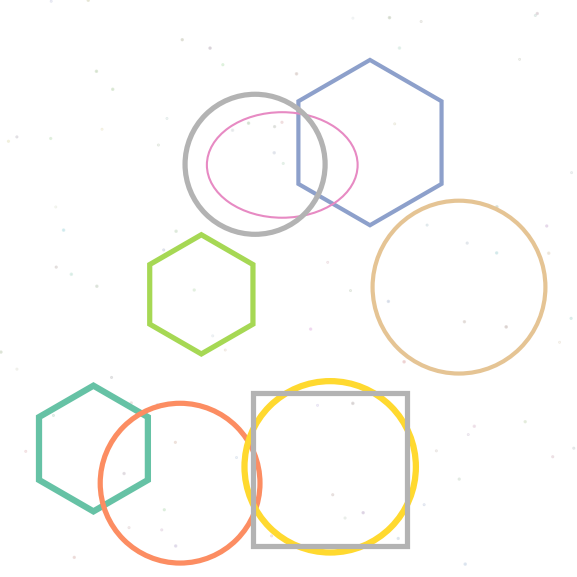[{"shape": "hexagon", "thickness": 3, "radius": 0.54, "center": [0.162, 0.222]}, {"shape": "circle", "thickness": 2.5, "radius": 0.69, "center": [0.312, 0.162]}, {"shape": "hexagon", "thickness": 2, "radius": 0.72, "center": [0.641, 0.752]}, {"shape": "oval", "thickness": 1, "radius": 0.65, "center": [0.489, 0.713]}, {"shape": "hexagon", "thickness": 2.5, "radius": 0.52, "center": [0.349, 0.489]}, {"shape": "circle", "thickness": 3, "radius": 0.74, "center": [0.572, 0.191]}, {"shape": "circle", "thickness": 2, "radius": 0.75, "center": [0.795, 0.502]}, {"shape": "square", "thickness": 2.5, "radius": 0.66, "center": [0.572, 0.186]}, {"shape": "circle", "thickness": 2.5, "radius": 0.61, "center": [0.442, 0.715]}]